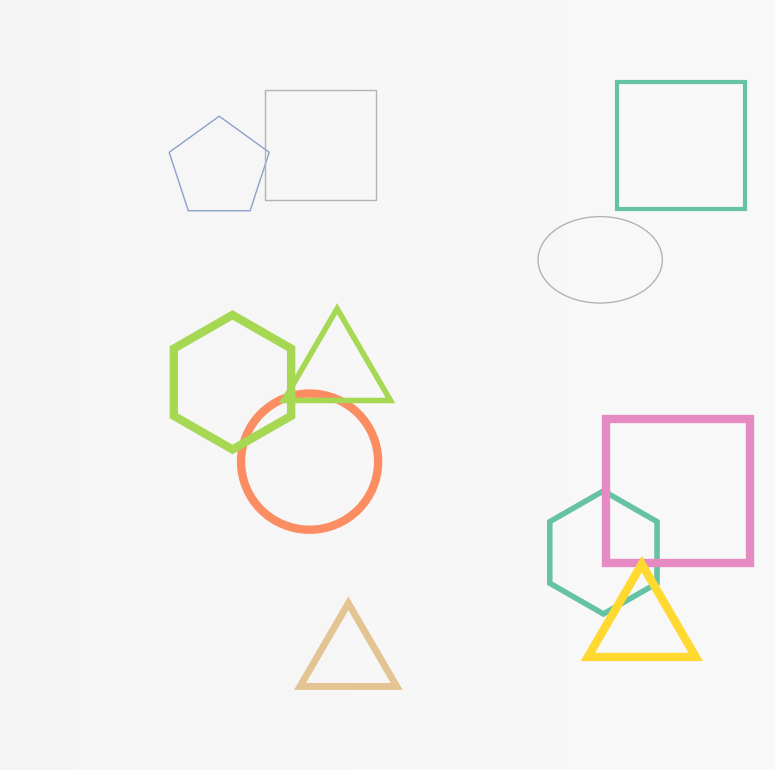[{"shape": "hexagon", "thickness": 2, "radius": 0.4, "center": [0.779, 0.283]}, {"shape": "square", "thickness": 1.5, "radius": 0.41, "center": [0.878, 0.811]}, {"shape": "circle", "thickness": 3, "radius": 0.44, "center": [0.399, 0.4]}, {"shape": "pentagon", "thickness": 0.5, "radius": 0.34, "center": [0.283, 0.781]}, {"shape": "square", "thickness": 3, "radius": 0.47, "center": [0.875, 0.362]}, {"shape": "triangle", "thickness": 2, "radius": 0.4, "center": [0.435, 0.52]}, {"shape": "hexagon", "thickness": 3, "radius": 0.44, "center": [0.3, 0.504]}, {"shape": "triangle", "thickness": 3, "radius": 0.4, "center": [0.828, 0.187]}, {"shape": "triangle", "thickness": 2.5, "radius": 0.36, "center": [0.449, 0.145]}, {"shape": "square", "thickness": 0.5, "radius": 0.36, "center": [0.414, 0.812]}, {"shape": "oval", "thickness": 0.5, "radius": 0.4, "center": [0.774, 0.663]}]